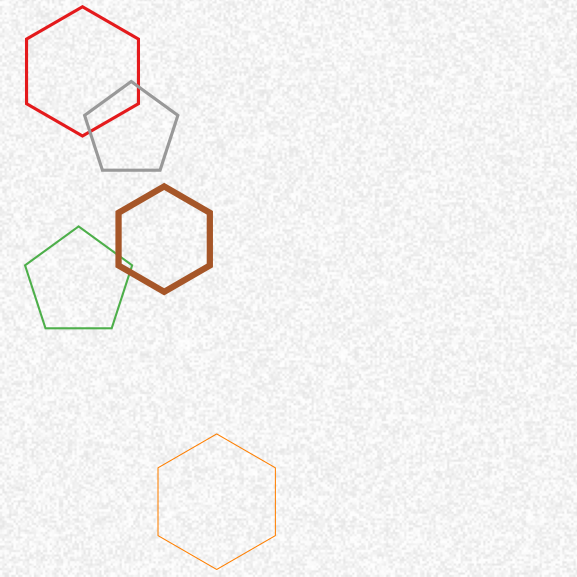[{"shape": "hexagon", "thickness": 1.5, "radius": 0.56, "center": [0.143, 0.876]}, {"shape": "pentagon", "thickness": 1, "radius": 0.49, "center": [0.136, 0.51]}, {"shape": "hexagon", "thickness": 0.5, "radius": 0.59, "center": [0.375, 0.13]}, {"shape": "hexagon", "thickness": 3, "radius": 0.46, "center": [0.284, 0.585]}, {"shape": "pentagon", "thickness": 1.5, "radius": 0.42, "center": [0.227, 0.773]}]